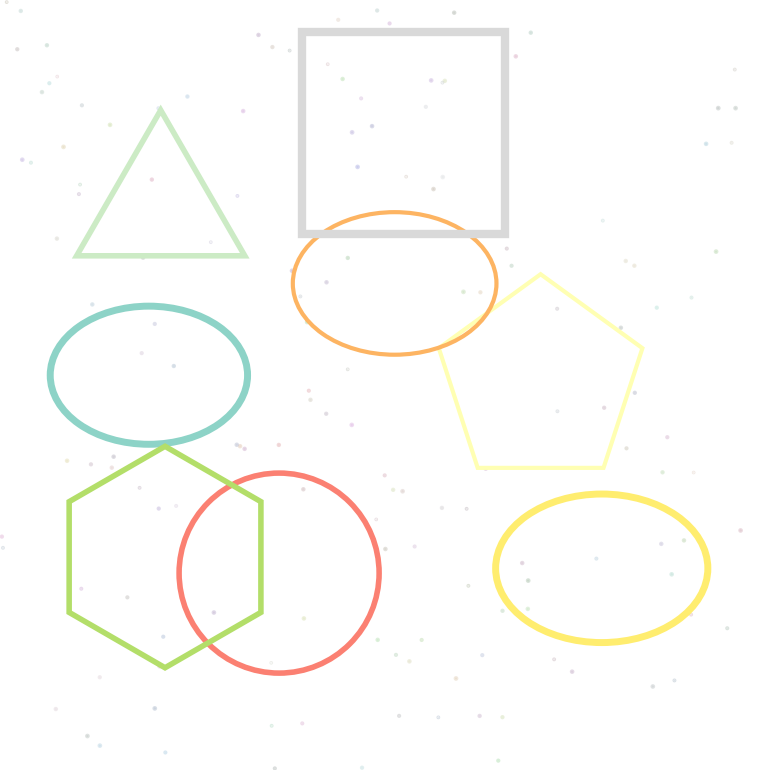[{"shape": "oval", "thickness": 2.5, "radius": 0.64, "center": [0.193, 0.513]}, {"shape": "pentagon", "thickness": 1.5, "radius": 0.7, "center": [0.702, 0.505]}, {"shape": "circle", "thickness": 2, "radius": 0.65, "center": [0.362, 0.256]}, {"shape": "oval", "thickness": 1.5, "radius": 0.66, "center": [0.513, 0.632]}, {"shape": "hexagon", "thickness": 2, "radius": 0.72, "center": [0.214, 0.277]}, {"shape": "square", "thickness": 3, "radius": 0.66, "center": [0.524, 0.827]}, {"shape": "triangle", "thickness": 2, "radius": 0.63, "center": [0.209, 0.731]}, {"shape": "oval", "thickness": 2.5, "radius": 0.69, "center": [0.781, 0.262]}]